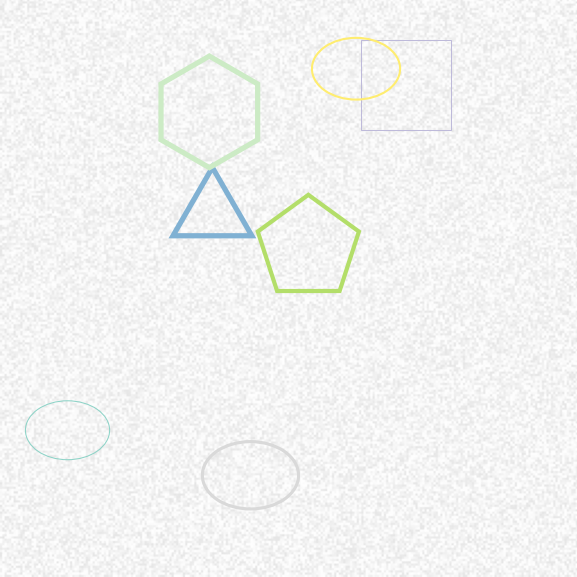[{"shape": "oval", "thickness": 0.5, "radius": 0.36, "center": [0.117, 0.254]}, {"shape": "square", "thickness": 0.5, "radius": 0.39, "center": [0.704, 0.852]}, {"shape": "triangle", "thickness": 2.5, "radius": 0.39, "center": [0.368, 0.63]}, {"shape": "pentagon", "thickness": 2, "radius": 0.46, "center": [0.534, 0.57]}, {"shape": "oval", "thickness": 1.5, "radius": 0.42, "center": [0.434, 0.176]}, {"shape": "hexagon", "thickness": 2.5, "radius": 0.48, "center": [0.362, 0.805]}, {"shape": "oval", "thickness": 1, "radius": 0.38, "center": [0.617, 0.88]}]